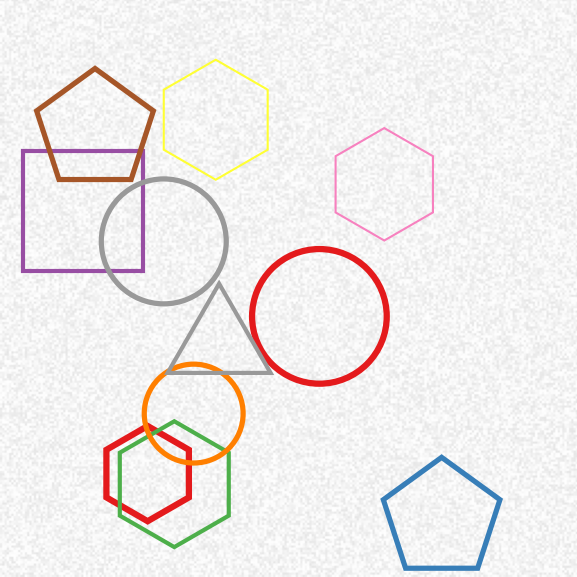[{"shape": "hexagon", "thickness": 3, "radius": 0.41, "center": [0.256, 0.179]}, {"shape": "circle", "thickness": 3, "radius": 0.58, "center": [0.553, 0.451]}, {"shape": "pentagon", "thickness": 2.5, "radius": 0.53, "center": [0.765, 0.101]}, {"shape": "hexagon", "thickness": 2, "radius": 0.54, "center": [0.302, 0.161]}, {"shape": "square", "thickness": 2, "radius": 0.52, "center": [0.144, 0.634]}, {"shape": "circle", "thickness": 2.5, "radius": 0.43, "center": [0.335, 0.283]}, {"shape": "hexagon", "thickness": 1, "radius": 0.52, "center": [0.374, 0.792]}, {"shape": "pentagon", "thickness": 2.5, "radius": 0.53, "center": [0.165, 0.774]}, {"shape": "hexagon", "thickness": 1, "radius": 0.49, "center": [0.665, 0.68]}, {"shape": "circle", "thickness": 2.5, "radius": 0.54, "center": [0.284, 0.581]}, {"shape": "triangle", "thickness": 2, "radius": 0.51, "center": [0.379, 0.405]}]